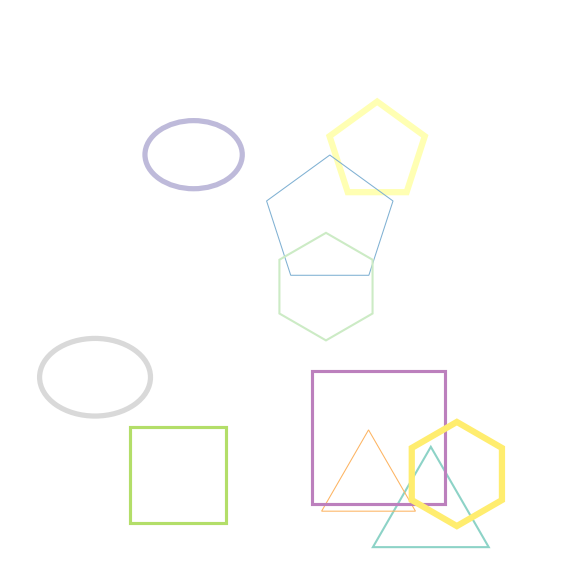[{"shape": "triangle", "thickness": 1, "radius": 0.58, "center": [0.746, 0.11]}, {"shape": "pentagon", "thickness": 3, "radius": 0.43, "center": [0.653, 0.737]}, {"shape": "oval", "thickness": 2.5, "radius": 0.42, "center": [0.335, 0.731]}, {"shape": "pentagon", "thickness": 0.5, "radius": 0.58, "center": [0.571, 0.616]}, {"shape": "triangle", "thickness": 0.5, "radius": 0.47, "center": [0.638, 0.161]}, {"shape": "square", "thickness": 1.5, "radius": 0.42, "center": [0.308, 0.177]}, {"shape": "oval", "thickness": 2.5, "radius": 0.48, "center": [0.165, 0.346]}, {"shape": "square", "thickness": 1.5, "radius": 0.58, "center": [0.655, 0.241]}, {"shape": "hexagon", "thickness": 1, "radius": 0.47, "center": [0.564, 0.503]}, {"shape": "hexagon", "thickness": 3, "radius": 0.45, "center": [0.791, 0.178]}]